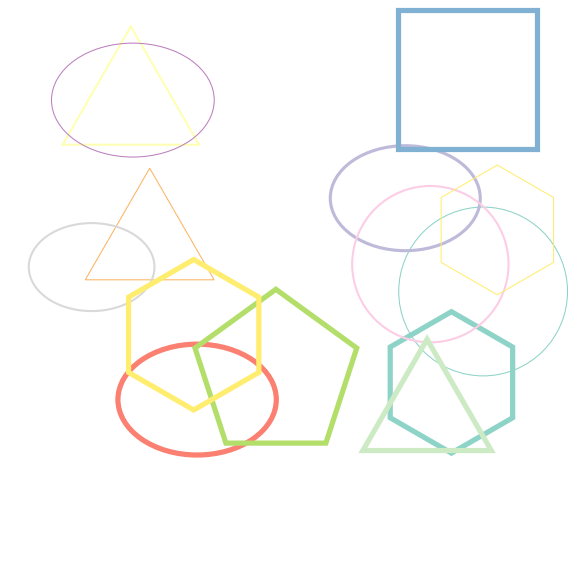[{"shape": "hexagon", "thickness": 2.5, "radius": 0.61, "center": [0.782, 0.337]}, {"shape": "circle", "thickness": 0.5, "radius": 0.73, "center": [0.837, 0.494]}, {"shape": "triangle", "thickness": 1, "radius": 0.68, "center": [0.227, 0.817]}, {"shape": "oval", "thickness": 1.5, "radius": 0.65, "center": [0.702, 0.656]}, {"shape": "oval", "thickness": 2.5, "radius": 0.69, "center": [0.341, 0.307]}, {"shape": "square", "thickness": 2.5, "radius": 0.6, "center": [0.809, 0.861]}, {"shape": "triangle", "thickness": 0.5, "radius": 0.64, "center": [0.259, 0.579]}, {"shape": "pentagon", "thickness": 2.5, "radius": 0.74, "center": [0.478, 0.351]}, {"shape": "circle", "thickness": 1, "radius": 0.68, "center": [0.745, 0.542]}, {"shape": "oval", "thickness": 1, "radius": 0.54, "center": [0.159, 0.537]}, {"shape": "oval", "thickness": 0.5, "radius": 0.7, "center": [0.23, 0.826]}, {"shape": "triangle", "thickness": 2.5, "radius": 0.64, "center": [0.739, 0.283]}, {"shape": "hexagon", "thickness": 2.5, "radius": 0.65, "center": [0.335, 0.419]}, {"shape": "hexagon", "thickness": 0.5, "radius": 0.56, "center": [0.861, 0.601]}]